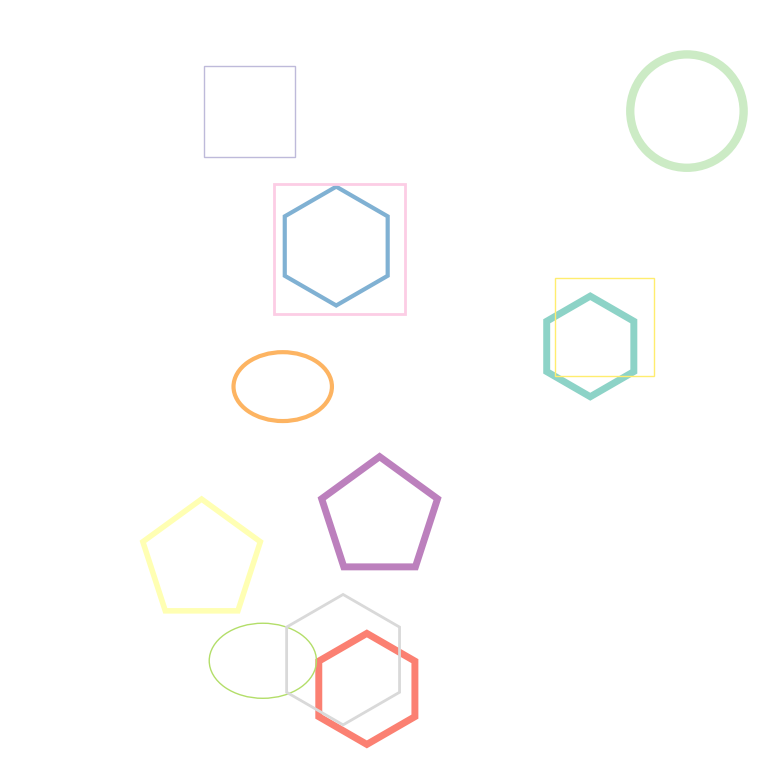[{"shape": "hexagon", "thickness": 2.5, "radius": 0.33, "center": [0.767, 0.55]}, {"shape": "pentagon", "thickness": 2, "radius": 0.4, "center": [0.262, 0.272]}, {"shape": "square", "thickness": 0.5, "radius": 0.3, "center": [0.325, 0.856]}, {"shape": "hexagon", "thickness": 2.5, "radius": 0.36, "center": [0.476, 0.105]}, {"shape": "hexagon", "thickness": 1.5, "radius": 0.39, "center": [0.437, 0.68]}, {"shape": "oval", "thickness": 1.5, "radius": 0.32, "center": [0.367, 0.498]}, {"shape": "oval", "thickness": 0.5, "radius": 0.35, "center": [0.341, 0.142]}, {"shape": "square", "thickness": 1, "radius": 0.42, "center": [0.441, 0.677]}, {"shape": "hexagon", "thickness": 1, "radius": 0.42, "center": [0.446, 0.143]}, {"shape": "pentagon", "thickness": 2.5, "radius": 0.4, "center": [0.493, 0.328]}, {"shape": "circle", "thickness": 3, "radius": 0.37, "center": [0.892, 0.856]}, {"shape": "square", "thickness": 0.5, "radius": 0.32, "center": [0.785, 0.575]}]